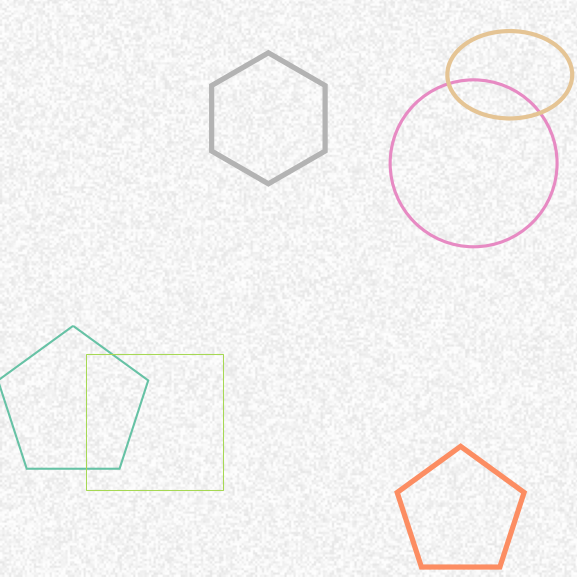[{"shape": "pentagon", "thickness": 1, "radius": 0.68, "center": [0.127, 0.298]}, {"shape": "pentagon", "thickness": 2.5, "radius": 0.58, "center": [0.798, 0.111]}, {"shape": "circle", "thickness": 1.5, "radius": 0.72, "center": [0.82, 0.716]}, {"shape": "square", "thickness": 0.5, "radius": 0.59, "center": [0.268, 0.269]}, {"shape": "oval", "thickness": 2, "radius": 0.54, "center": [0.883, 0.87]}, {"shape": "hexagon", "thickness": 2.5, "radius": 0.57, "center": [0.465, 0.794]}]